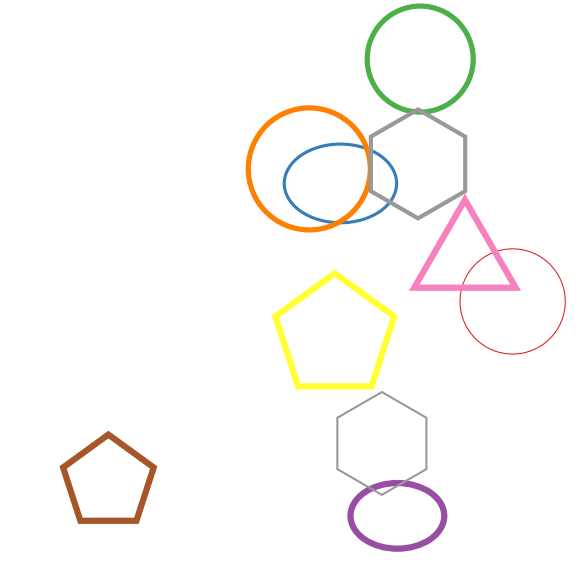[{"shape": "circle", "thickness": 0.5, "radius": 0.46, "center": [0.888, 0.477]}, {"shape": "oval", "thickness": 1.5, "radius": 0.49, "center": [0.59, 0.682]}, {"shape": "circle", "thickness": 2.5, "radius": 0.46, "center": [0.728, 0.897]}, {"shape": "oval", "thickness": 3, "radius": 0.41, "center": [0.688, 0.106]}, {"shape": "circle", "thickness": 2.5, "radius": 0.53, "center": [0.536, 0.707]}, {"shape": "pentagon", "thickness": 3, "radius": 0.54, "center": [0.58, 0.418]}, {"shape": "pentagon", "thickness": 3, "radius": 0.41, "center": [0.188, 0.164]}, {"shape": "triangle", "thickness": 3, "radius": 0.51, "center": [0.805, 0.552]}, {"shape": "hexagon", "thickness": 1, "radius": 0.44, "center": [0.661, 0.231]}, {"shape": "hexagon", "thickness": 2, "radius": 0.47, "center": [0.724, 0.715]}]